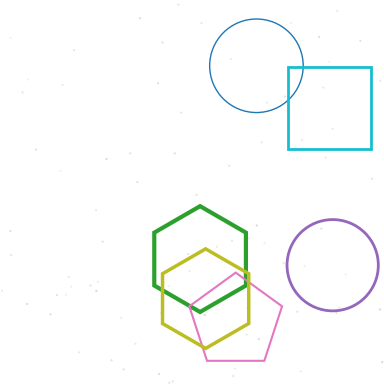[{"shape": "circle", "thickness": 1, "radius": 0.61, "center": [0.666, 0.829]}, {"shape": "hexagon", "thickness": 3, "radius": 0.69, "center": [0.52, 0.327]}, {"shape": "circle", "thickness": 2, "radius": 0.59, "center": [0.864, 0.311]}, {"shape": "pentagon", "thickness": 1.5, "radius": 0.63, "center": [0.612, 0.165]}, {"shape": "hexagon", "thickness": 2.5, "radius": 0.65, "center": [0.534, 0.224]}, {"shape": "square", "thickness": 2, "radius": 0.53, "center": [0.856, 0.719]}]